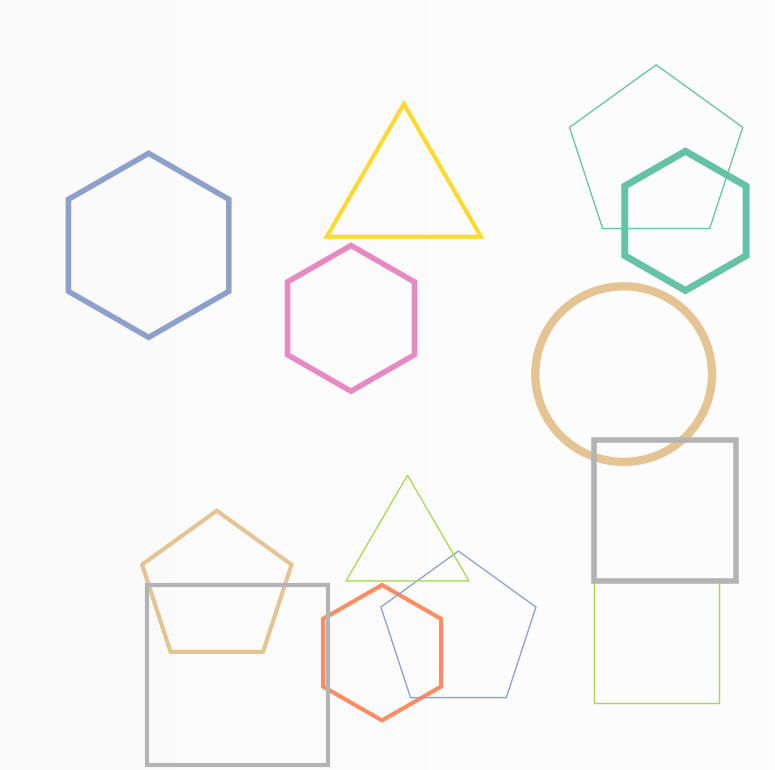[{"shape": "hexagon", "thickness": 2.5, "radius": 0.45, "center": [0.884, 0.713]}, {"shape": "pentagon", "thickness": 0.5, "radius": 0.59, "center": [0.847, 0.798]}, {"shape": "hexagon", "thickness": 1.5, "radius": 0.44, "center": [0.493, 0.152]}, {"shape": "hexagon", "thickness": 2, "radius": 0.6, "center": [0.192, 0.681]}, {"shape": "pentagon", "thickness": 0.5, "radius": 0.53, "center": [0.592, 0.179]}, {"shape": "hexagon", "thickness": 2, "radius": 0.47, "center": [0.453, 0.587]}, {"shape": "triangle", "thickness": 0.5, "radius": 0.46, "center": [0.526, 0.291]}, {"shape": "square", "thickness": 0.5, "radius": 0.4, "center": [0.847, 0.167]}, {"shape": "triangle", "thickness": 1.5, "radius": 0.57, "center": [0.521, 0.75]}, {"shape": "circle", "thickness": 3, "radius": 0.57, "center": [0.805, 0.514]}, {"shape": "pentagon", "thickness": 1.5, "radius": 0.51, "center": [0.28, 0.235]}, {"shape": "square", "thickness": 1.5, "radius": 0.58, "center": [0.306, 0.123]}, {"shape": "square", "thickness": 2, "radius": 0.46, "center": [0.858, 0.337]}]